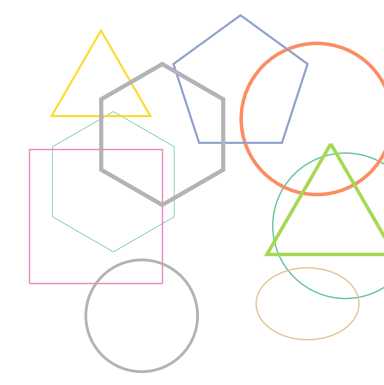[{"shape": "circle", "thickness": 1, "radius": 0.94, "center": [0.897, 0.414]}, {"shape": "hexagon", "thickness": 0.5, "radius": 0.91, "center": [0.295, 0.528]}, {"shape": "circle", "thickness": 2.5, "radius": 0.98, "center": [0.823, 0.691]}, {"shape": "pentagon", "thickness": 1.5, "radius": 0.92, "center": [0.625, 0.777]}, {"shape": "square", "thickness": 1, "radius": 0.87, "center": [0.248, 0.439]}, {"shape": "triangle", "thickness": 2.5, "radius": 0.96, "center": [0.859, 0.435]}, {"shape": "triangle", "thickness": 1.5, "radius": 0.74, "center": [0.262, 0.773]}, {"shape": "oval", "thickness": 1, "radius": 0.67, "center": [0.799, 0.211]}, {"shape": "hexagon", "thickness": 3, "radius": 0.91, "center": [0.421, 0.651]}, {"shape": "circle", "thickness": 2, "radius": 0.73, "center": [0.368, 0.18]}]